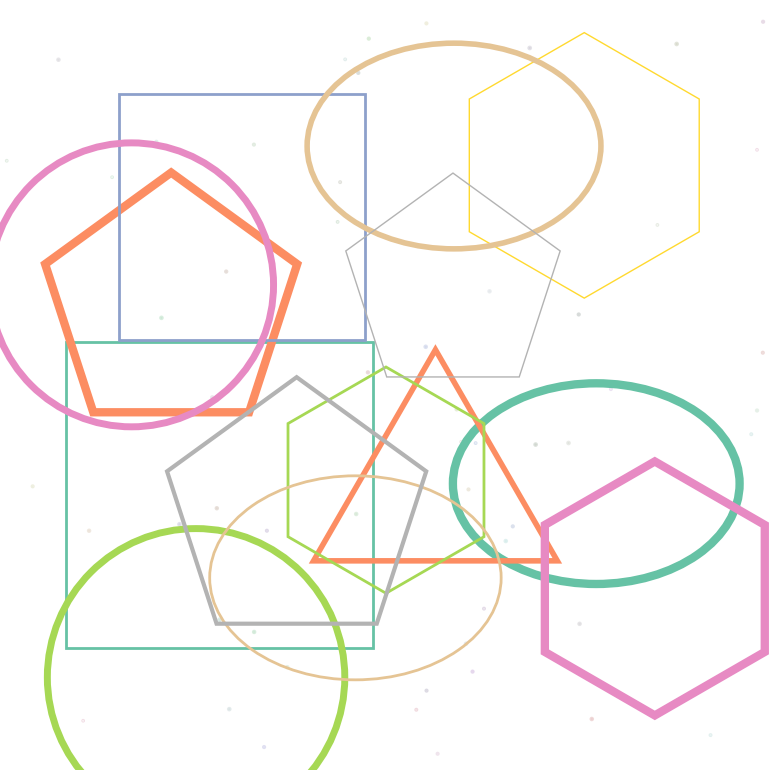[{"shape": "square", "thickness": 1, "radius": 1.0, "center": [0.285, 0.357]}, {"shape": "oval", "thickness": 3, "radius": 0.93, "center": [0.774, 0.372]}, {"shape": "triangle", "thickness": 2, "radius": 0.91, "center": [0.566, 0.363]}, {"shape": "pentagon", "thickness": 3, "radius": 0.86, "center": [0.222, 0.604]}, {"shape": "square", "thickness": 1, "radius": 0.8, "center": [0.314, 0.718]}, {"shape": "hexagon", "thickness": 3, "radius": 0.82, "center": [0.85, 0.236]}, {"shape": "circle", "thickness": 2.5, "radius": 0.92, "center": [0.171, 0.63]}, {"shape": "hexagon", "thickness": 1, "radius": 0.73, "center": [0.501, 0.376]}, {"shape": "circle", "thickness": 2.5, "radius": 0.97, "center": [0.255, 0.12]}, {"shape": "hexagon", "thickness": 0.5, "radius": 0.86, "center": [0.759, 0.785]}, {"shape": "oval", "thickness": 1, "radius": 0.95, "center": [0.462, 0.25]}, {"shape": "oval", "thickness": 2, "radius": 0.95, "center": [0.59, 0.81]}, {"shape": "pentagon", "thickness": 0.5, "radius": 0.73, "center": [0.588, 0.629]}, {"shape": "pentagon", "thickness": 1.5, "radius": 0.88, "center": [0.385, 0.333]}]